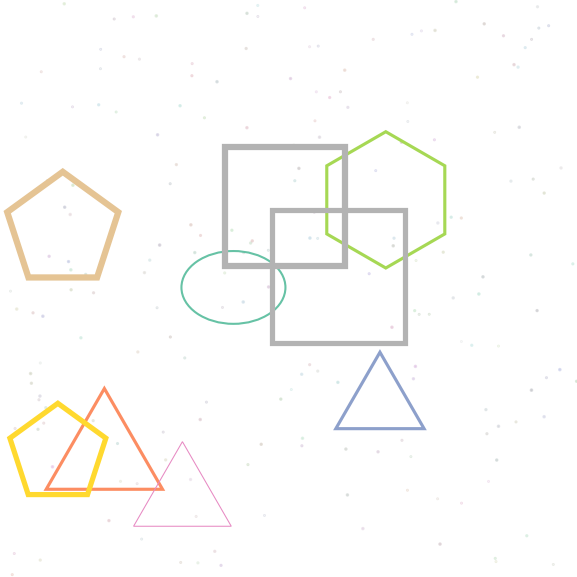[{"shape": "oval", "thickness": 1, "radius": 0.45, "center": [0.404, 0.501]}, {"shape": "triangle", "thickness": 1.5, "radius": 0.58, "center": [0.181, 0.21]}, {"shape": "triangle", "thickness": 1.5, "radius": 0.44, "center": [0.658, 0.301]}, {"shape": "triangle", "thickness": 0.5, "radius": 0.49, "center": [0.316, 0.137]}, {"shape": "hexagon", "thickness": 1.5, "radius": 0.59, "center": [0.668, 0.653]}, {"shape": "pentagon", "thickness": 2.5, "radius": 0.44, "center": [0.1, 0.213]}, {"shape": "pentagon", "thickness": 3, "radius": 0.51, "center": [0.109, 0.6]}, {"shape": "square", "thickness": 2.5, "radius": 0.57, "center": [0.587, 0.52]}, {"shape": "square", "thickness": 3, "radius": 0.52, "center": [0.494, 0.642]}]